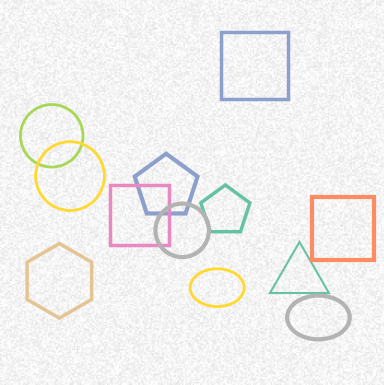[{"shape": "pentagon", "thickness": 2.5, "radius": 0.33, "center": [0.585, 0.452]}, {"shape": "triangle", "thickness": 1.5, "radius": 0.44, "center": [0.778, 0.283]}, {"shape": "square", "thickness": 3, "radius": 0.41, "center": [0.891, 0.407]}, {"shape": "pentagon", "thickness": 3, "radius": 0.43, "center": [0.432, 0.515]}, {"shape": "square", "thickness": 2.5, "radius": 0.43, "center": [0.662, 0.829]}, {"shape": "square", "thickness": 2.5, "radius": 0.39, "center": [0.362, 0.442]}, {"shape": "circle", "thickness": 2, "radius": 0.41, "center": [0.134, 0.647]}, {"shape": "circle", "thickness": 2, "radius": 0.45, "center": [0.182, 0.543]}, {"shape": "oval", "thickness": 2, "radius": 0.35, "center": [0.564, 0.253]}, {"shape": "hexagon", "thickness": 2.5, "radius": 0.48, "center": [0.154, 0.271]}, {"shape": "oval", "thickness": 3, "radius": 0.41, "center": [0.827, 0.175]}, {"shape": "circle", "thickness": 3, "radius": 0.35, "center": [0.473, 0.402]}]